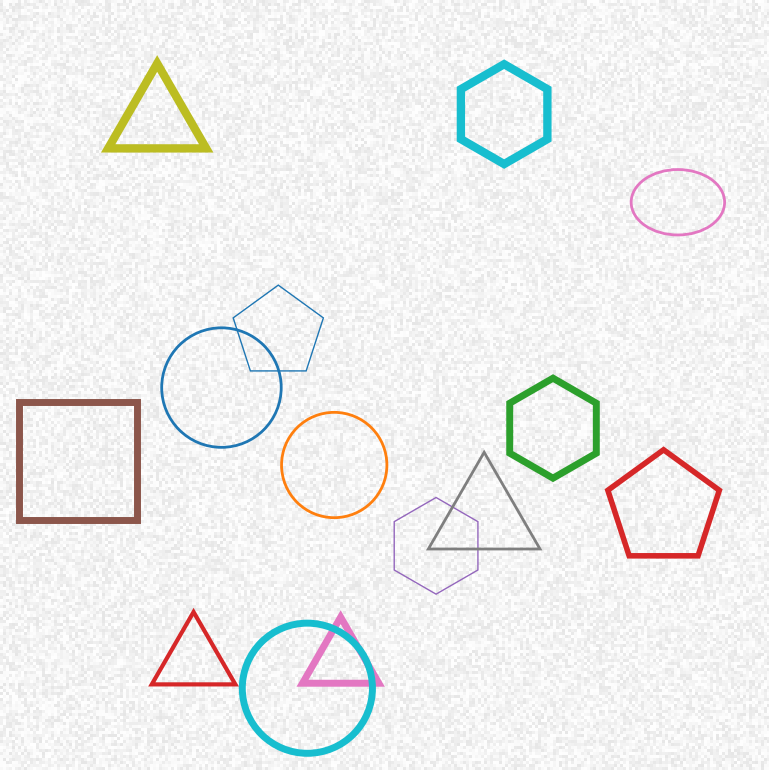[{"shape": "pentagon", "thickness": 0.5, "radius": 0.31, "center": [0.361, 0.568]}, {"shape": "circle", "thickness": 1, "radius": 0.39, "center": [0.288, 0.497]}, {"shape": "circle", "thickness": 1, "radius": 0.34, "center": [0.434, 0.396]}, {"shape": "hexagon", "thickness": 2.5, "radius": 0.32, "center": [0.718, 0.444]}, {"shape": "pentagon", "thickness": 2, "radius": 0.38, "center": [0.862, 0.34]}, {"shape": "triangle", "thickness": 1.5, "radius": 0.31, "center": [0.251, 0.143]}, {"shape": "hexagon", "thickness": 0.5, "radius": 0.31, "center": [0.566, 0.291]}, {"shape": "square", "thickness": 2.5, "radius": 0.38, "center": [0.102, 0.401]}, {"shape": "triangle", "thickness": 2.5, "radius": 0.29, "center": [0.442, 0.141]}, {"shape": "oval", "thickness": 1, "radius": 0.3, "center": [0.88, 0.737]}, {"shape": "triangle", "thickness": 1, "radius": 0.42, "center": [0.629, 0.329]}, {"shape": "triangle", "thickness": 3, "radius": 0.37, "center": [0.204, 0.844]}, {"shape": "circle", "thickness": 2.5, "radius": 0.42, "center": [0.399, 0.106]}, {"shape": "hexagon", "thickness": 3, "radius": 0.32, "center": [0.655, 0.852]}]